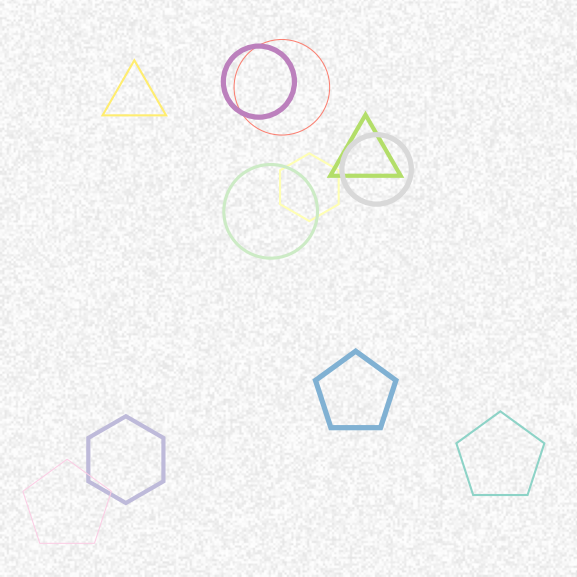[{"shape": "pentagon", "thickness": 1, "radius": 0.4, "center": [0.866, 0.207]}, {"shape": "hexagon", "thickness": 1, "radius": 0.29, "center": [0.536, 0.675]}, {"shape": "hexagon", "thickness": 2, "radius": 0.38, "center": [0.218, 0.203]}, {"shape": "circle", "thickness": 0.5, "radius": 0.41, "center": [0.488, 0.848]}, {"shape": "pentagon", "thickness": 2.5, "radius": 0.37, "center": [0.616, 0.318]}, {"shape": "triangle", "thickness": 2, "radius": 0.35, "center": [0.633, 0.73]}, {"shape": "pentagon", "thickness": 0.5, "radius": 0.4, "center": [0.116, 0.123]}, {"shape": "circle", "thickness": 2.5, "radius": 0.3, "center": [0.652, 0.706]}, {"shape": "circle", "thickness": 2.5, "radius": 0.31, "center": [0.448, 0.858]}, {"shape": "circle", "thickness": 1.5, "radius": 0.41, "center": [0.469, 0.633]}, {"shape": "triangle", "thickness": 1, "radius": 0.32, "center": [0.233, 0.831]}]